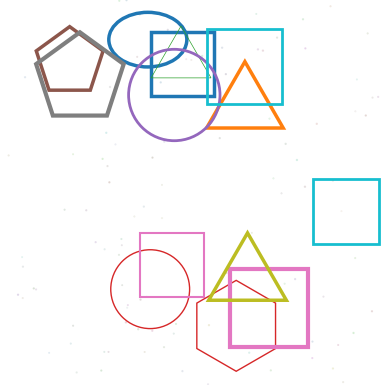[{"shape": "square", "thickness": 2.5, "radius": 0.41, "center": [0.474, 0.834]}, {"shape": "oval", "thickness": 2.5, "radius": 0.51, "center": [0.384, 0.897]}, {"shape": "triangle", "thickness": 2.5, "radius": 0.57, "center": [0.636, 0.725]}, {"shape": "triangle", "thickness": 0.5, "radius": 0.45, "center": [0.47, 0.843]}, {"shape": "circle", "thickness": 1, "radius": 0.51, "center": [0.39, 0.249]}, {"shape": "hexagon", "thickness": 1, "radius": 0.59, "center": [0.613, 0.154]}, {"shape": "circle", "thickness": 2, "radius": 0.59, "center": [0.453, 0.753]}, {"shape": "pentagon", "thickness": 2.5, "radius": 0.46, "center": [0.181, 0.84]}, {"shape": "square", "thickness": 3, "radius": 0.5, "center": [0.698, 0.2]}, {"shape": "square", "thickness": 1.5, "radius": 0.41, "center": [0.446, 0.312]}, {"shape": "pentagon", "thickness": 3, "radius": 0.6, "center": [0.208, 0.797]}, {"shape": "triangle", "thickness": 2.5, "radius": 0.58, "center": [0.643, 0.278]}, {"shape": "square", "thickness": 2, "radius": 0.43, "center": [0.898, 0.45]}, {"shape": "square", "thickness": 2, "radius": 0.49, "center": [0.635, 0.827]}]